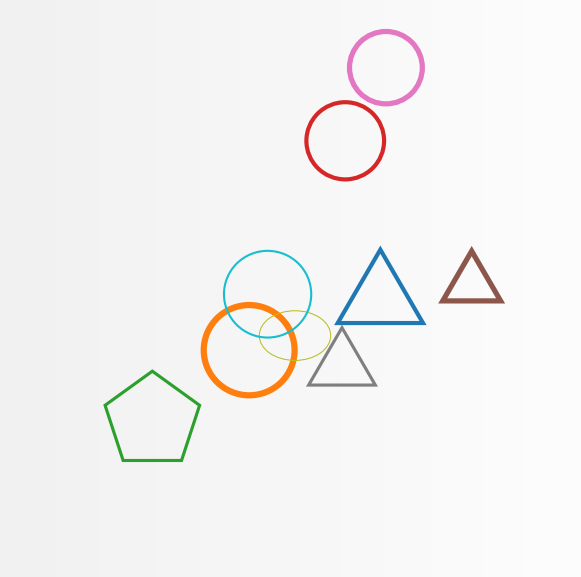[{"shape": "triangle", "thickness": 2, "radius": 0.42, "center": [0.654, 0.482]}, {"shape": "circle", "thickness": 3, "radius": 0.39, "center": [0.429, 0.393]}, {"shape": "pentagon", "thickness": 1.5, "radius": 0.43, "center": [0.262, 0.271]}, {"shape": "circle", "thickness": 2, "radius": 0.33, "center": [0.594, 0.755]}, {"shape": "triangle", "thickness": 2.5, "radius": 0.29, "center": [0.811, 0.507]}, {"shape": "circle", "thickness": 2.5, "radius": 0.31, "center": [0.664, 0.882]}, {"shape": "triangle", "thickness": 1.5, "radius": 0.33, "center": [0.588, 0.365]}, {"shape": "oval", "thickness": 0.5, "radius": 0.31, "center": [0.508, 0.418]}, {"shape": "circle", "thickness": 1, "radius": 0.38, "center": [0.46, 0.49]}]